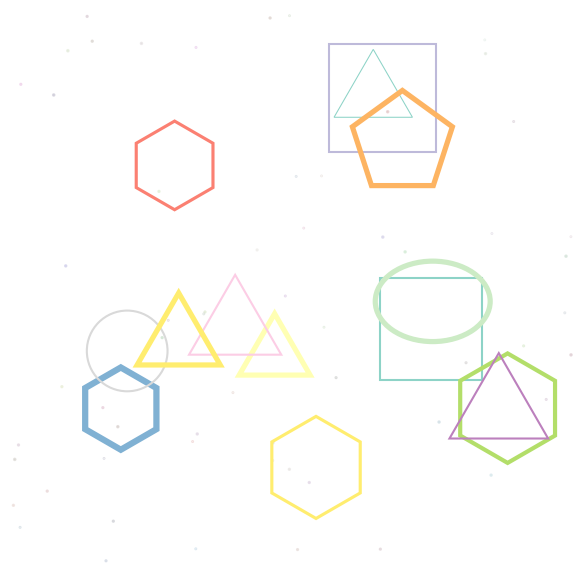[{"shape": "triangle", "thickness": 0.5, "radius": 0.39, "center": [0.646, 0.835]}, {"shape": "square", "thickness": 1, "radius": 0.44, "center": [0.746, 0.429]}, {"shape": "triangle", "thickness": 2.5, "radius": 0.35, "center": [0.476, 0.385]}, {"shape": "square", "thickness": 1, "radius": 0.46, "center": [0.662, 0.829]}, {"shape": "hexagon", "thickness": 1.5, "radius": 0.38, "center": [0.302, 0.713]}, {"shape": "hexagon", "thickness": 3, "radius": 0.36, "center": [0.209, 0.292]}, {"shape": "pentagon", "thickness": 2.5, "radius": 0.46, "center": [0.697, 0.751]}, {"shape": "hexagon", "thickness": 2, "radius": 0.47, "center": [0.879, 0.292]}, {"shape": "triangle", "thickness": 1, "radius": 0.46, "center": [0.407, 0.431]}, {"shape": "circle", "thickness": 1, "radius": 0.35, "center": [0.22, 0.391]}, {"shape": "triangle", "thickness": 1, "radius": 0.49, "center": [0.864, 0.289]}, {"shape": "oval", "thickness": 2.5, "radius": 0.5, "center": [0.749, 0.477]}, {"shape": "hexagon", "thickness": 1.5, "radius": 0.44, "center": [0.547, 0.19]}, {"shape": "triangle", "thickness": 2.5, "radius": 0.42, "center": [0.309, 0.409]}]